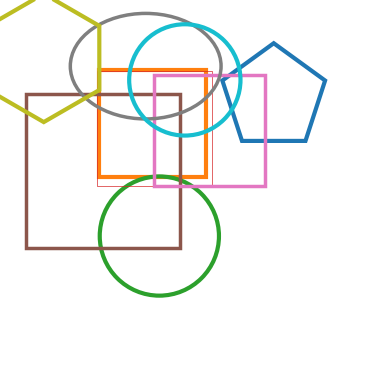[{"shape": "pentagon", "thickness": 3, "radius": 0.7, "center": [0.711, 0.747]}, {"shape": "square", "thickness": 3, "radius": 0.69, "center": [0.396, 0.68]}, {"shape": "circle", "thickness": 3, "radius": 0.77, "center": [0.414, 0.387]}, {"shape": "square", "thickness": 0.5, "radius": 0.74, "center": [0.401, 0.666]}, {"shape": "square", "thickness": 2.5, "radius": 1.0, "center": [0.268, 0.556]}, {"shape": "square", "thickness": 2.5, "radius": 0.72, "center": [0.544, 0.661]}, {"shape": "oval", "thickness": 2.5, "radius": 0.98, "center": [0.378, 0.828]}, {"shape": "hexagon", "thickness": 3, "radius": 0.83, "center": [0.114, 0.849]}, {"shape": "circle", "thickness": 3, "radius": 0.72, "center": [0.48, 0.792]}]